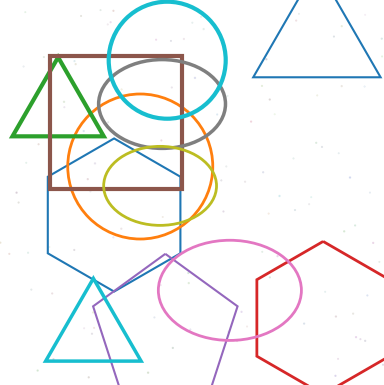[{"shape": "triangle", "thickness": 1.5, "radius": 0.95, "center": [0.823, 0.895]}, {"shape": "hexagon", "thickness": 1.5, "radius": 0.99, "center": [0.296, 0.442]}, {"shape": "circle", "thickness": 2, "radius": 0.94, "center": [0.364, 0.568]}, {"shape": "triangle", "thickness": 3, "radius": 0.68, "center": [0.151, 0.714]}, {"shape": "hexagon", "thickness": 2, "radius": 0.99, "center": [0.839, 0.174]}, {"shape": "pentagon", "thickness": 1.5, "radius": 0.99, "center": [0.429, 0.143]}, {"shape": "square", "thickness": 3, "radius": 0.86, "center": [0.301, 0.682]}, {"shape": "oval", "thickness": 2, "radius": 0.93, "center": [0.597, 0.246]}, {"shape": "oval", "thickness": 2.5, "radius": 0.82, "center": [0.421, 0.73]}, {"shape": "oval", "thickness": 2, "radius": 0.73, "center": [0.416, 0.517]}, {"shape": "circle", "thickness": 3, "radius": 0.76, "center": [0.434, 0.844]}, {"shape": "triangle", "thickness": 2.5, "radius": 0.72, "center": [0.243, 0.134]}]